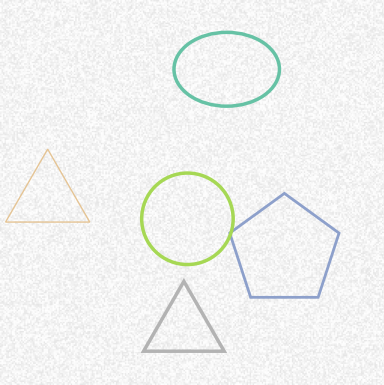[{"shape": "oval", "thickness": 2.5, "radius": 0.68, "center": [0.589, 0.82]}, {"shape": "pentagon", "thickness": 2, "radius": 0.75, "center": [0.739, 0.348]}, {"shape": "circle", "thickness": 2.5, "radius": 0.59, "center": [0.487, 0.432]}, {"shape": "triangle", "thickness": 1, "radius": 0.63, "center": [0.124, 0.486]}, {"shape": "triangle", "thickness": 2.5, "radius": 0.6, "center": [0.478, 0.148]}]